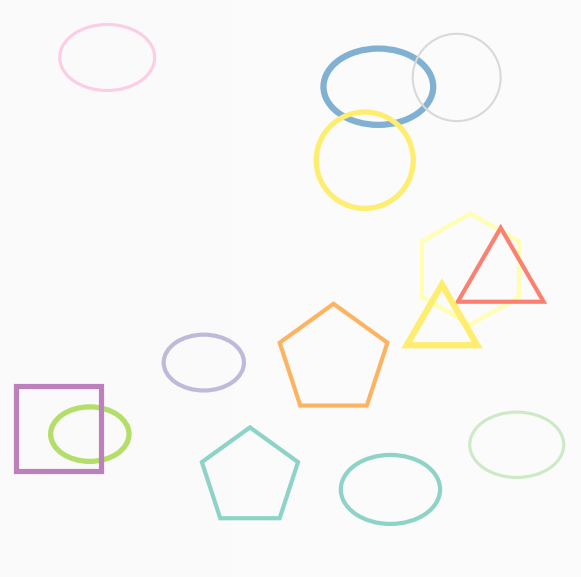[{"shape": "pentagon", "thickness": 2, "radius": 0.43, "center": [0.43, 0.172]}, {"shape": "oval", "thickness": 2, "radius": 0.43, "center": [0.672, 0.152]}, {"shape": "hexagon", "thickness": 2, "radius": 0.48, "center": [0.809, 0.533]}, {"shape": "oval", "thickness": 2, "radius": 0.35, "center": [0.351, 0.371]}, {"shape": "triangle", "thickness": 2, "radius": 0.43, "center": [0.861, 0.519]}, {"shape": "oval", "thickness": 3, "radius": 0.47, "center": [0.651, 0.849]}, {"shape": "pentagon", "thickness": 2, "radius": 0.49, "center": [0.574, 0.376]}, {"shape": "oval", "thickness": 2.5, "radius": 0.34, "center": [0.155, 0.247]}, {"shape": "oval", "thickness": 1.5, "radius": 0.41, "center": [0.184, 0.9]}, {"shape": "circle", "thickness": 1, "radius": 0.38, "center": [0.786, 0.865]}, {"shape": "square", "thickness": 2.5, "radius": 0.37, "center": [0.1, 0.257]}, {"shape": "oval", "thickness": 1.5, "radius": 0.4, "center": [0.889, 0.229]}, {"shape": "circle", "thickness": 2.5, "radius": 0.42, "center": [0.627, 0.722]}, {"shape": "triangle", "thickness": 3, "radius": 0.35, "center": [0.76, 0.436]}]